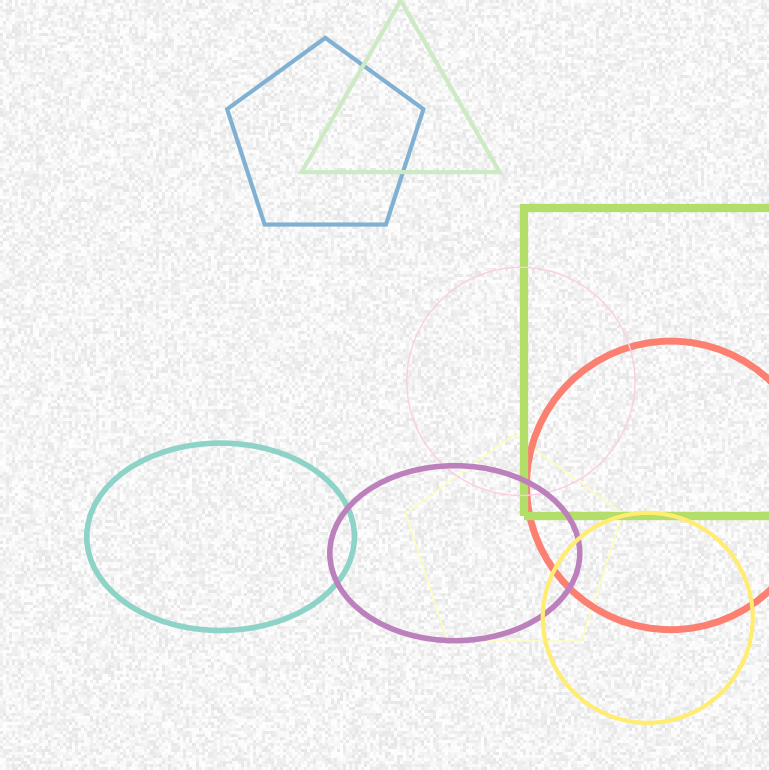[{"shape": "oval", "thickness": 2, "radius": 0.87, "center": [0.286, 0.303]}, {"shape": "pentagon", "thickness": 0.5, "radius": 0.74, "center": [0.668, 0.288]}, {"shape": "circle", "thickness": 2.5, "radius": 0.94, "center": [0.871, 0.37]}, {"shape": "pentagon", "thickness": 1.5, "radius": 0.67, "center": [0.422, 0.817]}, {"shape": "square", "thickness": 3, "radius": 1.0, "center": [0.881, 0.53]}, {"shape": "circle", "thickness": 0.5, "radius": 0.74, "center": [0.677, 0.505]}, {"shape": "oval", "thickness": 2, "radius": 0.81, "center": [0.591, 0.282]}, {"shape": "triangle", "thickness": 1.5, "radius": 0.74, "center": [0.52, 0.851]}, {"shape": "circle", "thickness": 1.5, "radius": 0.68, "center": [0.841, 0.198]}]